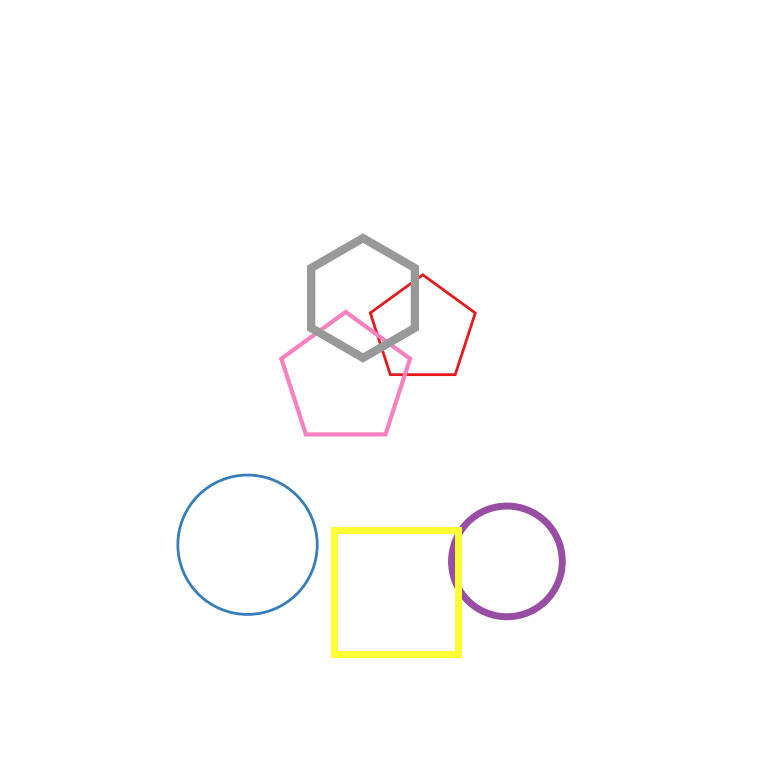[{"shape": "pentagon", "thickness": 1, "radius": 0.36, "center": [0.549, 0.571]}, {"shape": "circle", "thickness": 1, "radius": 0.45, "center": [0.321, 0.293]}, {"shape": "circle", "thickness": 2.5, "radius": 0.36, "center": [0.658, 0.271]}, {"shape": "square", "thickness": 2.5, "radius": 0.4, "center": [0.514, 0.231]}, {"shape": "pentagon", "thickness": 1.5, "radius": 0.44, "center": [0.449, 0.507]}, {"shape": "hexagon", "thickness": 3, "radius": 0.39, "center": [0.471, 0.613]}]